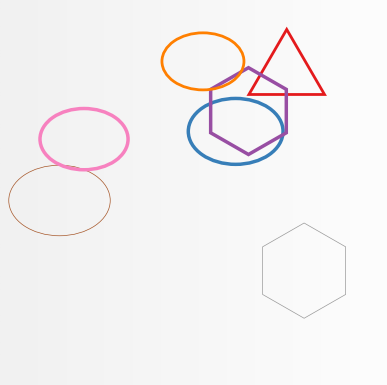[{"shape": "triangle", "thickness": 2, "radius": 0.56, "center": [0.74, 0.811]}, {"shape": "oval", "thickness": 2.5, "radius": 0.61, "center": [0.608, 0.659]}, {"shape": "hexagon", "thickness": 2.5, "radius": 0.56, "center": [0.641, 0.711]}, {"shape": "oval", "thickness": 2, "radius": 0.53, "center": [0.524, 0.841]}, {"shape": "oval", "thickness": 0.5, "radius": 0.65, "center": [0.154, 0.479]}, {"shape": "oval", "thickness": 2.5, "radius": 0.57, "center": [0.217, 0.639]}, {"shape": "hexagon", "thickness": 0.5, "radius": 0.62, "center": [0.785, 0.297]}]